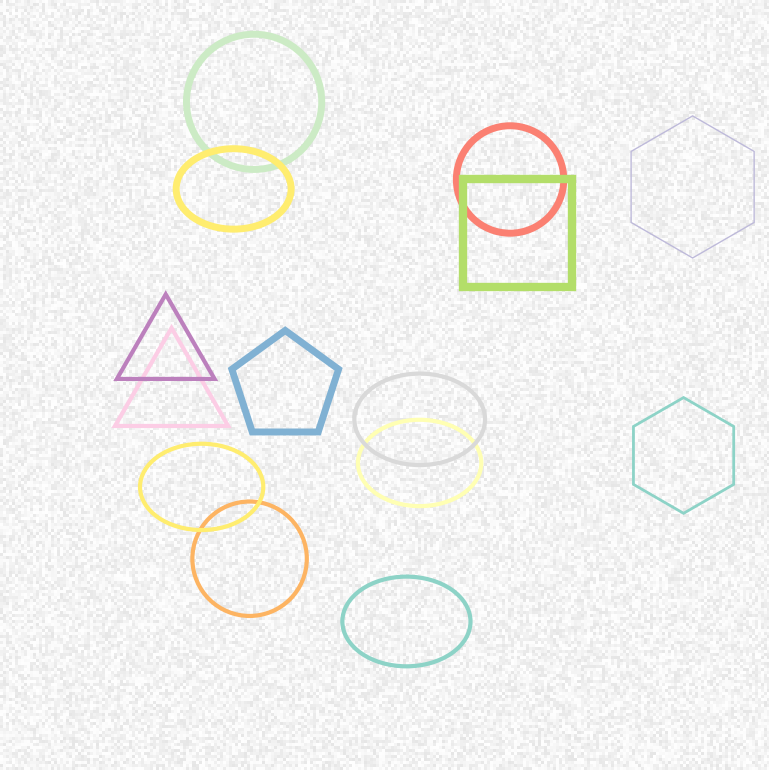[{"shape": "hexagon", "thickness": 1, "radius": 0.38, "center": [0.888, 0.409]}, {"shape": "oval", "thickness": 1.5, "radius": 0.42, "center": [0.528, 0.193]}, {"shape": "oval", "thickness": 1.5, "radius": 0.4, "center": [0.545, 0.399]}, {"shape": "hexagon", "thickness": 0.5, "radius": 0.46, "center": [0.9, 0.757]}, {"shape": "circle", "thickness": 2.5, "radius": 0.35, "center": [0.662, 0.767]}, {"shape": "pentagon", "thickness": 2.5, "radius": 0.36, "center": [0.37, 0.498]}, {"shape": "circle", "thickness": 1.5, "radius": 0.37, "center": [0.324, 0.274]}, {"shape": "square", "thickness": 3, "radius": 0.35, "center": [0.673, 0.697]}, {"shape": "triangle", "thickness": 1.5, "radius": 0.42, "center": [0.223, 0.489]}, {"shape": "oval", "thickness": 1.5, "radius": 0.42, "center": [0.545, 0.455]}, {"shape": "triangle", "thickness": 1.5, "radius": 0.37, "center": [0.215, 0.545]}, {"shape": "circle", "thickness": 2.5, "radius": 0.44, "center": [0.33, 0.868]}, {"shape": "oval", "thickness": 1.5, "radius": 0.4, "center": [0.262, 0.368]}, {"shape": "oval", "thickness": 2.5, "radius": 0.37, "center": [0.303, 0.755]}]